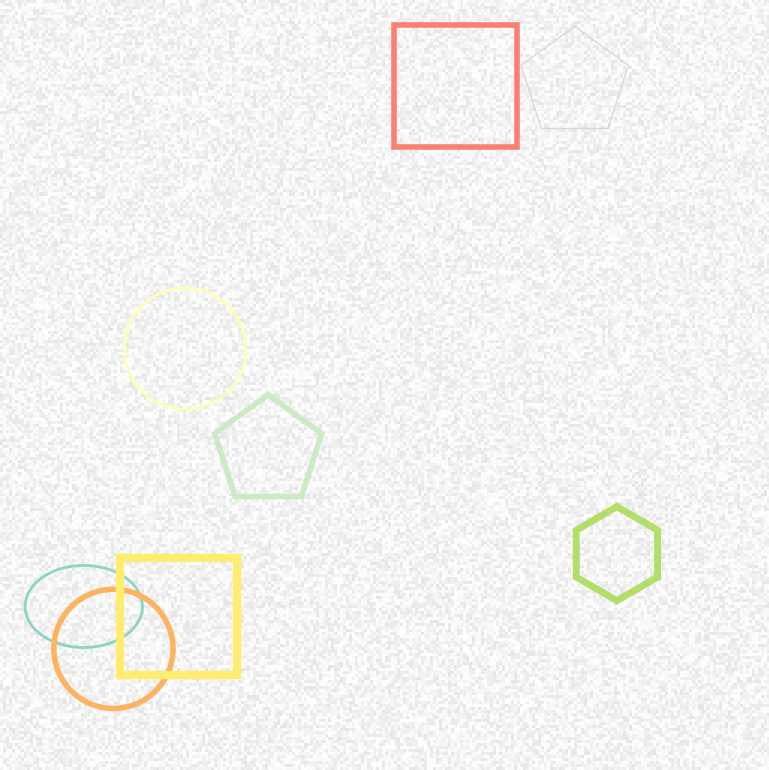[{"shape": "oval", "thickness": 1, "radius": 0.38, "center": [0.109, 0.212]}, {"shape": "circle", "thickness": 1, "radius": 0.39, "center": [0.24, 0.547]}, {"shape": "square", "thickness": 2, "radius": 0.4, "center": [0.592, 0.888]}, {"shape": "circle", "thickness": 2, "radius": 0.39, "center": [0.147, 0.157]}, {"shape": "hexagon", "thickness": 2.5, "radius": 0.31, "center": [0.801, 0.281]}, {"shape": "pentagon", "thickness": 0.5, "radius": 0.37, "center": [0.746, 0.892]}, {"shape": "pentagon", "thickness": 2, "radius": 0.37, "center": [0.348, 0.414]}, {"shape": "square", "thickness": 3, "radius": 0.38, "center": [0.232, 0.199]}]